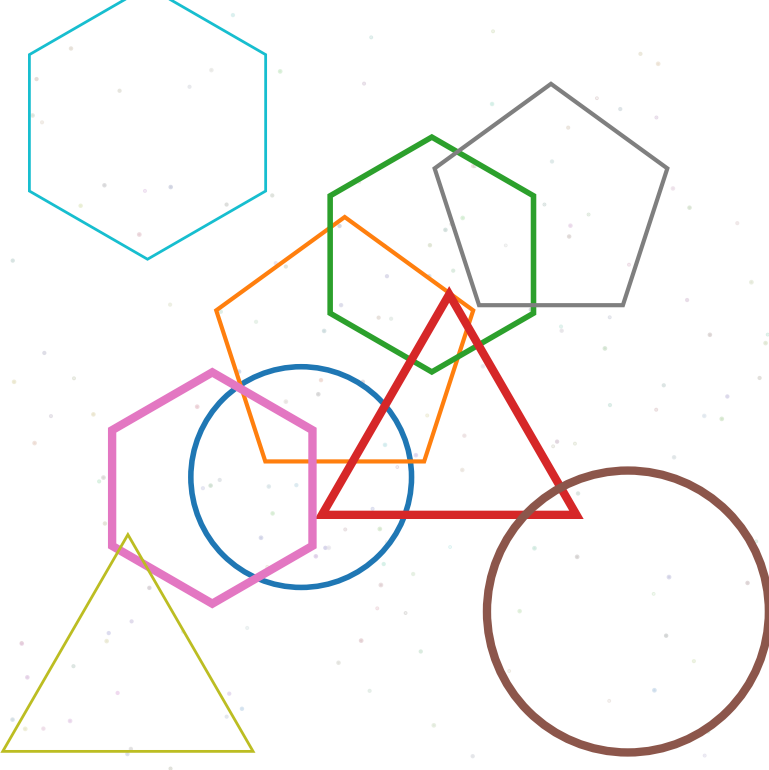[{"shape": "circle", "thickness": 2, "radius": 0.72, "center": [0.391, 0.38]}, {"shape": "pentagon", "thickness": 1.5, "radius": 0.88, "center": [0.448, 0.543]}, {"shape": "hexagon", "thickness": 2, "radius": 0.76, "center": [0.561, 0.669]}, {"shape": "triangle", "thickness": 3, "radius": 0.95, "center": [0.583, 0.427]}, {"shape": "circle", "thickness": 3, "radius": 0.92, "center": [0.815, 0.206]}, {"shape": "hexagon", "thickness": 3, "radius": 0.75, "center": [0.276, 0.366]}, {"shape": "pentagon", "thickness": 1.5, "radius": 0.79, "center": [0.716, 0.732]}, {"shape": "triangle", "thickness": 1, "radius": 0.94, "center": [0.166, 0.118]}, {"shape": "hexagon", "thickness": 1, "radius": 0.89, "center": [0.192, 0.84]}]